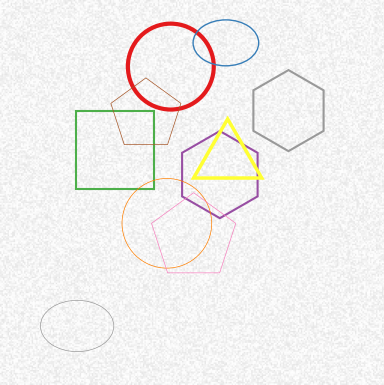[{"shape": "circle", "thickness": 3, "radius": 0.56, "center": [0.444, 0.827]}, {"shape": "oval", "thickness": 1, "radius": 0.43, "center": [0.587, 0.889]}, {"shape": "square", "thickness": 1.5, "radius": 0.5, "center": [0.298, 0.61]}, {"shape": "hexagon", "thickness": 1.5, "radius": 0.57, "center": [0.571, 0.547]}, {"shape": "circle", "thickness": 0.5, "radius": 0.58, "center": [0.433, 0.42]}, {"shape": "triangle", "thickness": 2.5, "radius": 0.51, "center": [0.591, 0.589]}, {"shape": "pentagon", "thickness": 0.5, "radius": 0.48, "center": [0.379, 0.702]}, {"shape": "pentagon", "thickness": 0.5, "radius": 0.58, "center": [0.503, 0.384]}, {"shape": "oval", "thickness": 0.5, "radius": 0.48, "center": [0.2, 0.153]}, {"shape": "hexagon", "thickness": 1.5, "radius": 0.53, "center": [0.749, 0.713]}]